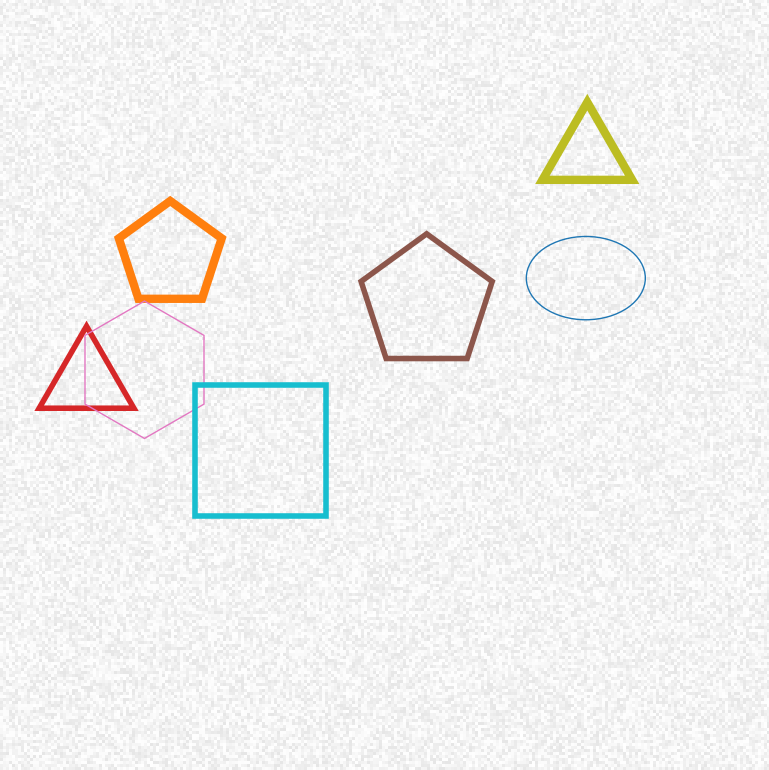[{"shape": "oval", "thickness": 0.5, "radius": 0.39, "center": [0.761, 0.639]}, {"shape": "pentagon", "thickness": 3, "radius": 0.35, "center": [0.221, 0.669]}, {"shape": "triangle", "thickness": 2, "radius": 0.36, "center": [0.112, 0.505]}, {"shape": "pentagon", "thickness": 2, "radius": 0.45, "center": [0.554, 0.607]}, {"shape": "hexagon", "thickness": 0.5, "radius": 0.45, "center": [0.188, 0.52]}, {"shape": "triangle", "thickness": 3, "radius": 0.34, "center": [0.763, 0.8]}, {"shape": "square", "thickness": 2, "radius": 0.43, "center": [0.338, 0.415]}]